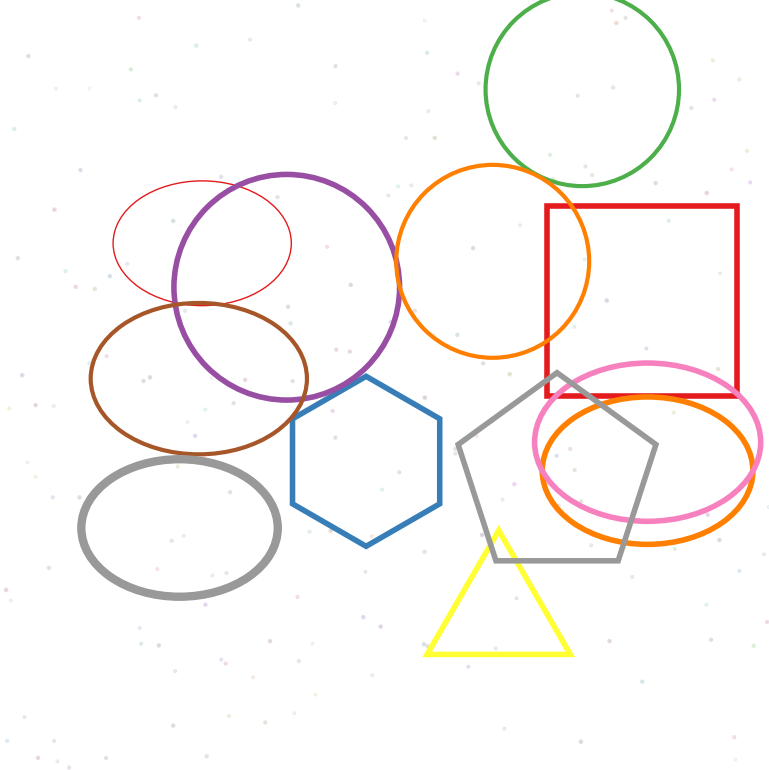[{"shape": "oval", "thickness": 0.5, "radius": 0.58, "center": [0.263, 0.684]}, {"shape": "square", "thickness": 2, "radius": 0.62, "center": [0.834, 0.609]}, {"shape": "hexagon", "thickness": 2, "radius": 0.55, "center": [0.475, 0.401]}, {"shape": "circle", "thickness": 1.5, "radius": 0.63, "center": [0.756, 0.884]}, {"shape": "circle", "thickness": 2, "radius": 0.73, "center": [0.372, 0.627]}, {"shape": "circle", "thickness": 1.5, "radius": 0.63, "center": [0.64, 0.661]}, {"shape": "oval", "thickness": 2, "radius": 0.68, "center": [0.841, 0.389]}, {"shape": "triangle", "thickness": 2, "radius": 0.54, "center": [0.648, 0.204]}, {"shape": "oval", "thickness": 1.5, "radius": 0.7, "center": [0.258, 0.508]}, {"shape": "oval", "thickness": 2, "radius": 0.73, "center": [0.841, 0.426]}, {"shape": "pentagon", "thickness": 2, "radius": 0.68, "center": [0.723, 0.381]}, {"shape": "oval", "thickness": 3, "radius": 0.64, "center": [0.233, 0.314]}]